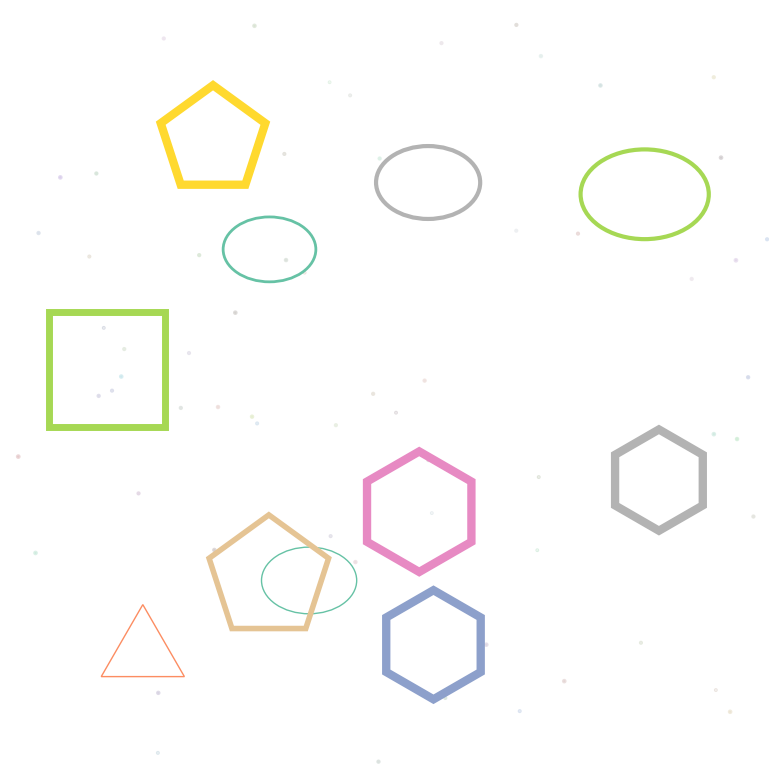[{"shape": "oval", "thickness": 0.5, "radius": 0.31, "center": [0.401, 0.246]}, {"shape": "oval", "thickness": 1, "radius": 0.3, "center": [0.35, 0.676]}, {"shape": "triangle", "thickness": 0.5, "radius": 0.31, "center": [0.185, 0.152]}, {"shape": "hexagon", "thickness": 3, "radius": 0.35, "center": [0.563, 0.163]}, {"shape": "hexagon", "thickness": 3, "radius": 0.39, "center": [0.544, 0.335]}, {"shape": "square", "thickness": 2.5, "radius": 0.38, "center": [0.139, 0.52]}, {"shape": "oval", "thickness": 1.5, "radius": 0.42, "center": [0.837, 0.748]}, {"shape": "pentagon", "thickness": 3, "radius": 0.36, "center": [0.277, 0.818]}, {"shape": "pentagon", "thickness": 2, "radius": 0.41, "center": [0.349, 0.25]}, {"shape": "oval", "thickness": 1.5, "radius": 0.34, "center": [0.556, 0.763]}, {"shape": "hexagon", "thickness": 3, "radius": 0.33, "center": [0.856, 0.376]}]